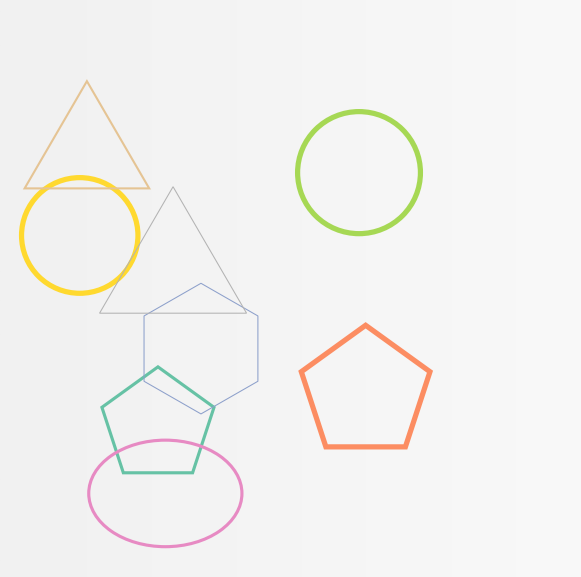[{"shape": "pentagon", "thickness": 1.5, "radius": 0.51, "center": [0.272, 0.262]}, {"shape": "pentagon", "thickness": 2.5, "radius": 0.58, "center": [0.629, 0.319]}, {"shape": "hexagon", "thickness": 0.5, "radius": 0.57, "center": [0.346, 0.395]}, {"shape": "oval", "thickness": 1.5, "radius": 0.66, "center": [0.284, 0.145]}, {"shape": "circle", "thickness": 2.5, "radius": 0.53, "center": [0.618, 0.7]}, {"shape": "circle", "thickness": 2.5, "radius": 0.5, "center": [0.137, 0.591]}, {"shape": "triangle", "thickness": 1, "radius": 0.62, "center": [0.15, 0.735]}, {"shape": "triangle", "thickness": 0.5, "radius": 0.73, "center": [0.298, 0.53]}]